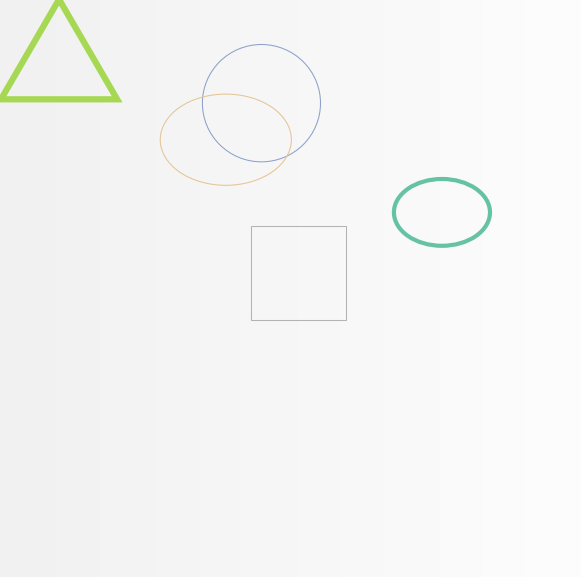[{"shape": "oval", "thickness": 2, "radius": 0.41, "center": [0.76, 0.631]}, {"shape": "circle", "thickness": 0.5, "radius": 0.51, "center": [0.45, 0.82]}, {"shape": "triangle", "thickness": 3, "radius": 0.58, "center": [0.102, 0.885]}, {"shape": "oval", "thickness": 0.5, "radius": 0.56, "center": [0.388, 0.757]}, {"shape": "square", "thickness": 0.5, "radius": 0.41, "center": [0.514, 0.526]}]